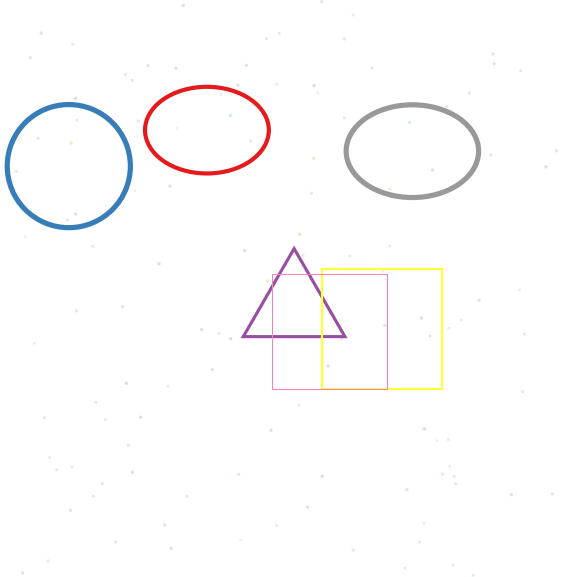[{"shape": "oval", "thickness": 2, "radius": 0.54, "center": [0.358, 0.774]}, {"shape": "circle", "thickness": 2.5, "radius": 0.53, "center": [0.119, 0.711]}, {"shape": "triangle", "thickness": 1.5, "radius": 0.51, "center": [0.509, 0.467]}, {"shape": "square", "thickness": 1, "radius": 0.52, "center": [0.662, 0.43]}, {"shape": "square", "thickness": 0.5, "radius": 0.5, "center": [0.571, 0.425]}, {"shape": "oval", "thickness": 2.5, "radius": 0.57, "center": [0.714, 0.737]}]